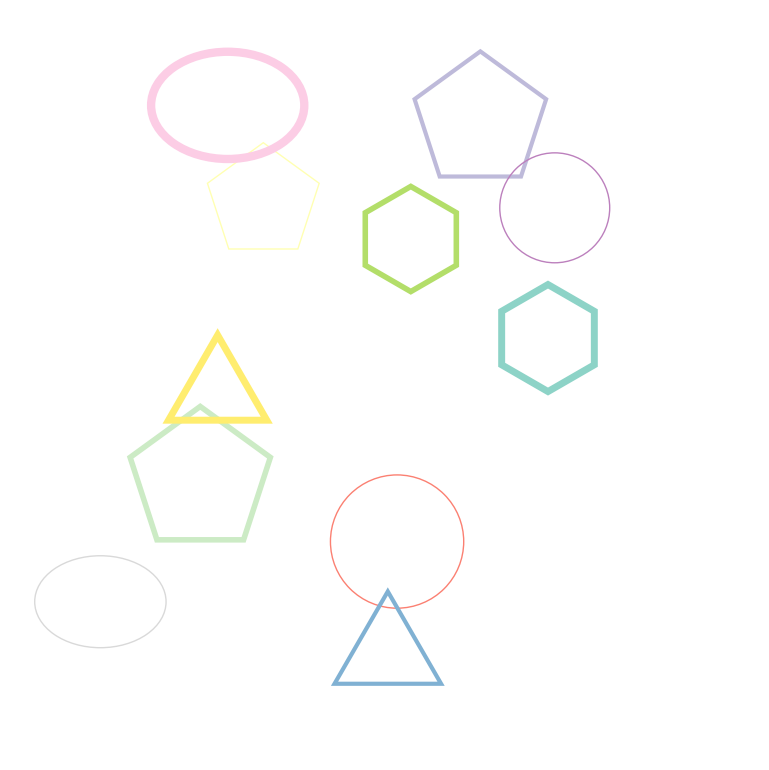[{"shape": "hexagon", "thickness": 2.5, "radius": 0.35, "center": [0.712, 0.561]}, {"shape": "pentagon", "thickness": 0.5, "radius": 0.38, "center": [0.342, 0.738]}, {"shape": "pentagon", "thickness": 1.5, "radius": 0.45, "center": [0.624, 0.843]}, {"shape": "circle", "thickness": 0.5, "radius": 0.43, "center": [0.516, 0.297]}, {"shape": "triangle", "thickness": 1.5, "radius": 0.4, "center": [0.504, 0.152]}, {"shape": "hexagon", "thickness": 2, "radius": 0.34, "center": [0.534, 0.69]}, {"shape": "oval", "thickness": 3, "radius": 0.5, "center": [0.296, 0.863]}, {"shape": "oval", "thickness": 0.5, "radius": 0.43, "center": [0.13, 0.219]}, {"shape": "circle", "thickness": 0.5, "radius": 0.36, "center": [0.72, 0.73]}, {"shape": "pentagon", "thickness": 2, "radius": 0.48, "center": [0.26, 0.376]}, {"shape": "triangle", "thickness": 2.5, "radius": 0.37, "center": [0.283, 0.491]}]